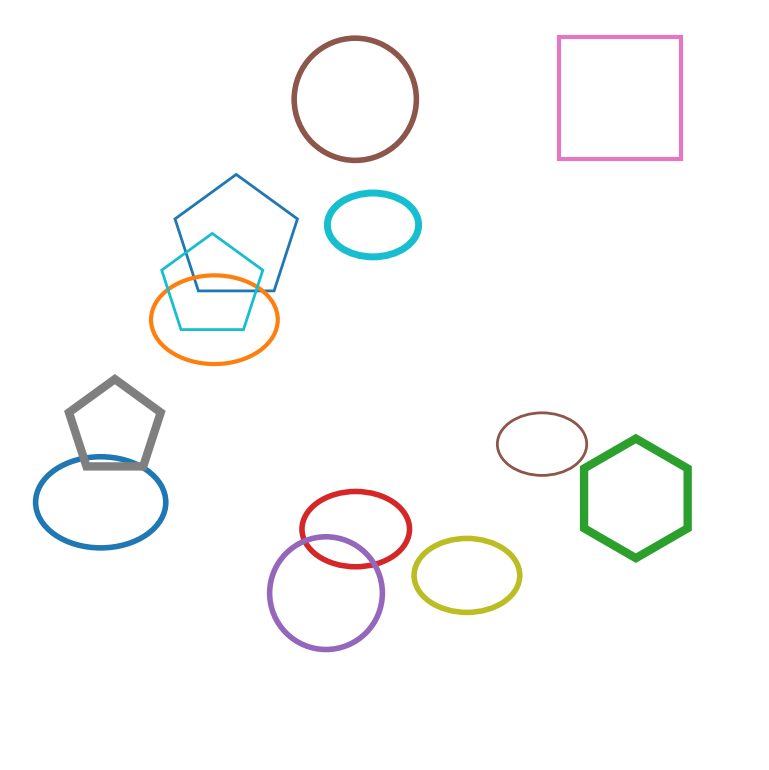[{"shape": "pentagon", "thickness": 1, "radius": 0.42, "center": [0.307, 0.69]}, {"shape": "oval", "thickness": 2, "radius": 0.42, "center": [0.131, 0.348]}, {"shape": "oval", "thickness": 1.5, "radius": 0.41, "center": [0.278, 0.585]}, {"shape": "hexagon", "thickness": 3, "radius": 0.39, "center": [0.826, 0.353]}, {"shape": "oval", "thickness": 2, "radius": 0.35, "center": [0.462, 0.313]}, {"shape": "circle", "thickness": 2, "radius": 0.37, "center": [0.423, 0.23]}, {"shape": "oval", "thickness": 1, "radius": 0.29, "center": [0.704, 0.423]}, {"shape": "circle", "thickness": 2, "radius": 0.4, "center": [0.461, 0.871]}, {"shape": "square", "thickness": 1.5, "radius": 0.4, "center": [0.805, 0.872]}, {"shape": "pentagon", "thickness": 3, "radius": 0.31, "center": [0.149, 0.445]}, {"shape": "oval", "thickness": 2, "radius": 0.34, "center": [0.606, 0.253]}, {"shape": "pentagon", "thickness": 1, "radius": 0.35, "center": [0.276, 0.628]}, {"shape": "oval", "thickness": 2.5, "radius": 0.3, "center": [0.484, 0.708]}]